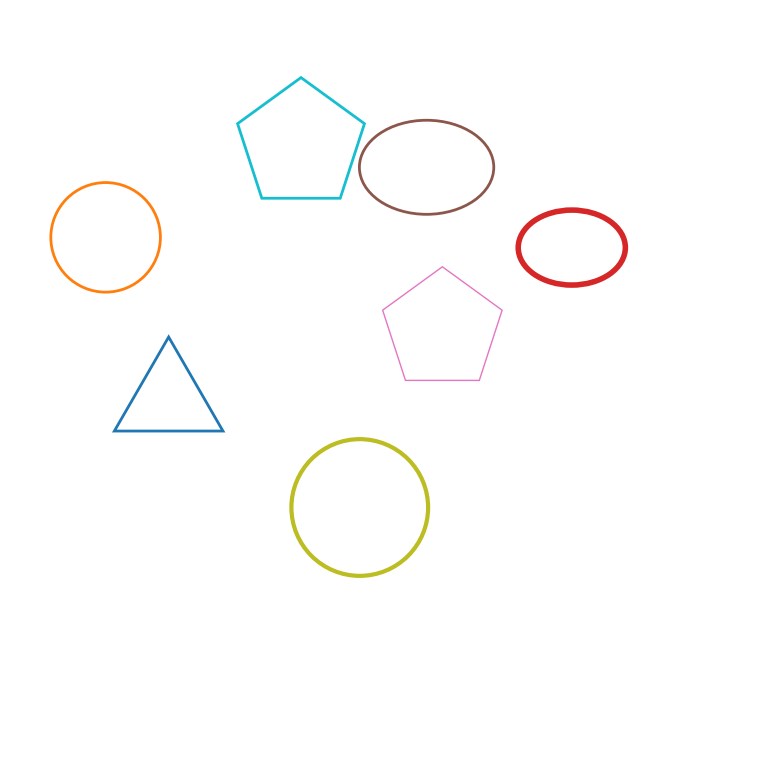[{"shape": "triangle", "thickness": 1, "radius": 0.41, "center": [0.219, 0.481]}, {"shape": "circle", "thickness": 1, "radius": 0.36, "center": [0.137, 0.692]}, {"shape": "oval", "thickness": 2, "radius": 0.35, "center": [0.743, 0.678]}, {"shape": "oval", "thickness": 1, "radius": 0.44, "center": [0.554, 0.783]}, {"shape": "pentagon", "thickness": 0.5, "radius": 0.41, "center": [0.575, 0.572]}, {"shape": "circle", "thickness": 1.5, "radius": 0.44, "center": [0.467, 0.341]}, {"shape": "pentagon", "thickness": 1, "radius": 0.43, "center": [0.391, 0.813]}]